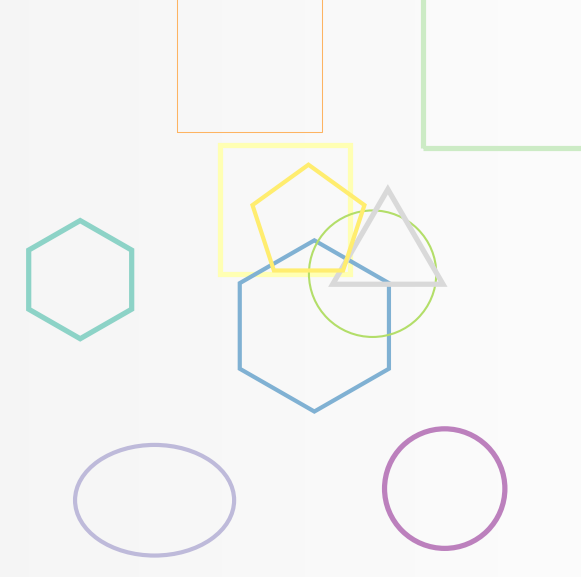[{"shape": "hexagon", "thickness": 2.5, "radius": 0.51, "center": [0.138, 0.515]}, {"shape": "square", "thickness": 2.5, "radius": 0.56, "center": [0.49, 0.636]}, {"shape": "oval", "thickness": 2, "radius": 0.68, "center": [0.266, 0.133]}, {"shape": "hexagon", "thickness": 2, "radius": 0.74, "center": [0.541, 0.435]}, {"shape": "square", "thickness": 0.5, "radius": 0.63, "center": [0.429, 0.895]}, {"shape": "circle", "thickness": 1, "radius": 0.55, "center": [0.641, 0.525]}, {"shape": "triangle", "thickness": 2.5, "radius": 0.55, "center": [0.667, 0.562]}, {"shape": "circle", "thickness": 2.5, "radius": 0.52, "center": [0.765, 0.153]}, {"shape": "square", "thickness": 2.5, "radius": 0.74, "center": [0.874, 0.89]}, {"shape": "pentagon", "thickness": 2, "radius": 0.51, "center": [0.531, 0.613]}]